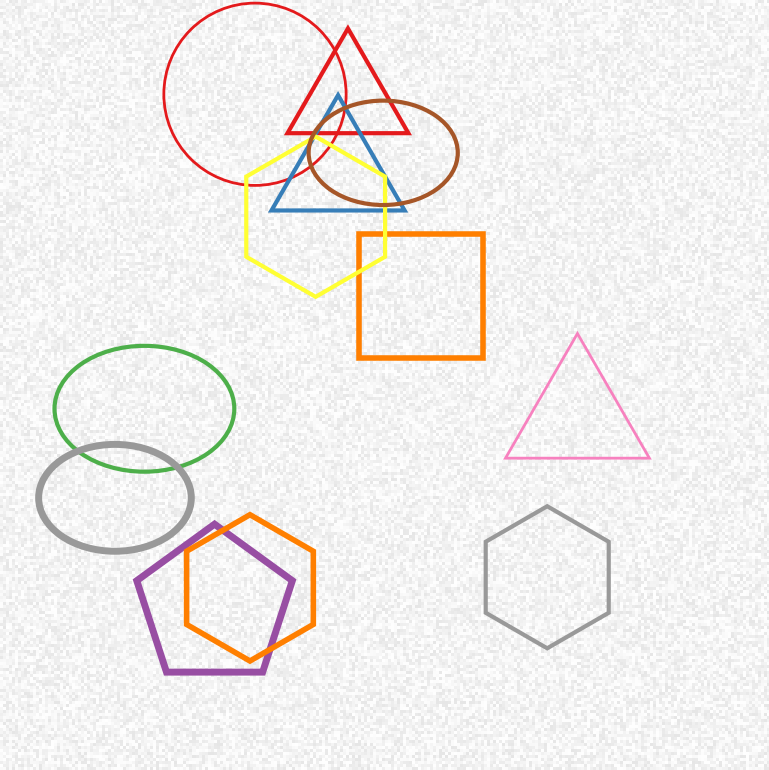[{"shape": "triangle", "thickness": 1.5, "radius": 0.45, "center": [0.452, 0.872]}, {"shape": "circle", "thickness": 1, "radius": 0.59, "center": [0.331, 0.878]}, {"shape": "triangle", "thickness": 1.5, "radius": 0.5, "center": [0.439, 0.777]}, {"shape": "oval", "thickness": 1.5, "radius": 0.58, "center": [0.188, 0.469]}, {"shape": "pentagon", "thickness": 2.5, "radius": 0.53, "center": [0.279, 0.213]}, {"shape": "hexagon", "thickness": 2, "radius": 0.48, "center": [0.325, 0.237]}, {"shape": "square", "thickness": 2, "radius": 0.4, "center": [0.547, 0.615]}, {"shape": "hexagon", "thickness": 1.5, "radius": 0.52, "center": [0.41, 0.719]}, {"shape": "oval", "thickness": 1.5, "radius": 0.48, "center": [0.498, 0.802]}, {"shape": "triangle", "thickness": 1, "radius": 0.54, "center": [0.75, 0.459]}, {"shape": "hexagon", "thickness": 1.5, "radius": 0.46, "center": [0.711, 0.25]}, {"shape": "oval", "thickness": 2.5, "radius": 0.5, "center": [0.149, 0.353]}]